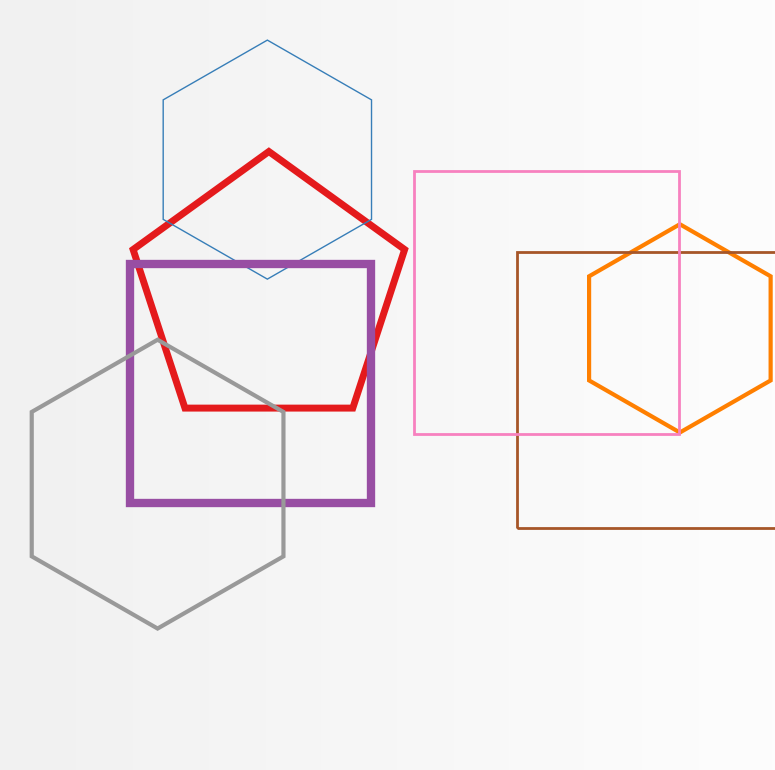[{"shape": "pentagon", "thickness": 2.5, "radius": 0.92, "center": [0.347, 0.619]}, {"shape": "hexagon", "thickness": 0.5, "radius": 0.78, "center": [0.345, 0.793]}, {"shape": "square", "thickness": 3, "radius": 0.78, "center": [0.323, 0.502]}, {"shape": "hexagon", "thickness": 1.5, "radius": 0.68, "center": [0.877, 0.574]}, {"shape": "square", "thickness": 1, "radius": 0.89, "center": [0.845, 0.493]}, {"shape": "square", "thickness": 1, "radius": 0.86, "center": [0.705, 0.607]}, {"shape": "hexagon", "thickness": 1.5, "radius": 0.94, "center": [0.203, 0.371]}]